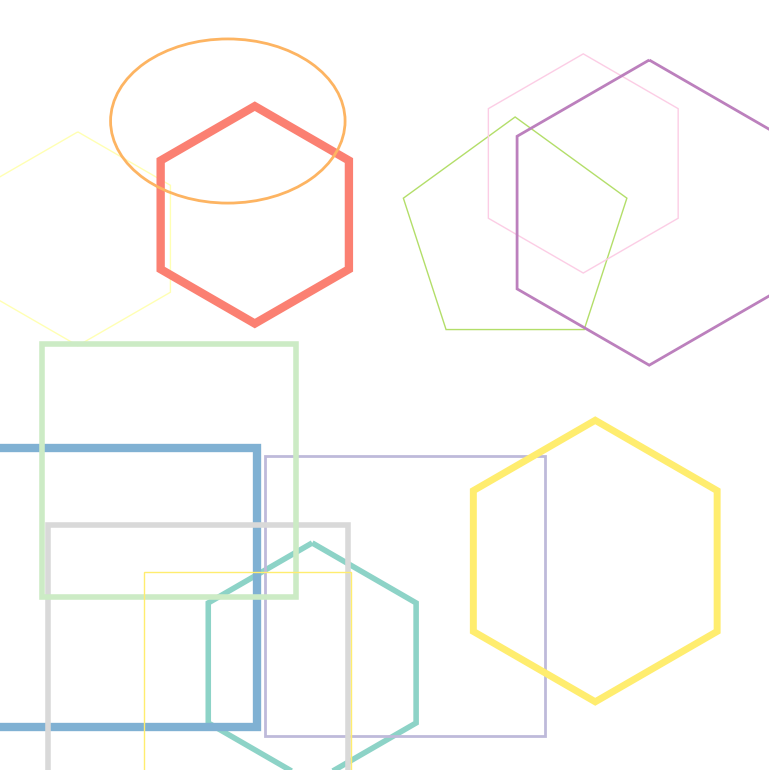[{"shape": "hexagon", "thickness": 2, "radius": 0.78, "center": [0.405, 0.139]}, {"shape": "hexagon", "thickness": 0.5, "radius": 0.69, "center": [0.101, 0.69]}, {"shape": "square", "thickness": 1, "radius": 0.91, "center": [0.526, 0.226]}, {"shape": "hexagon", "thickness": 3, "radius": 0.71, "center": [0.331, 0.721]}, {"shape": "square", "thickness": 3, "radius": 0.91, "center": [0.152, 0.237]}, {"shape": "oval", "thickness": 1, "radius": 0.76, "center": [0.296, 0.843]}, {"shape": "pentagon", "thickness": 0.5, "radius": 0.76, "center": [0.669, 0.695]}, {"shape": "hexagon", "thickness": 0.5, "radius": 0.71, "center": [0.757, 0.788]}, {"shape": "square", "thickness": 2, "radius": 0.97, "center": [0.257, 0.123]}, {"shape": "hexagon", "thickness": 1, "radius": 0.99, "center": [0.843, 0.724]}, {"shape": "square", "thickness": 2, "radius": 0.82, "center": [0.219, 0.389]}, {"shape": "square", "thickness": 0.5, "radius": 0.67, "center": [0.322, 0.123]}, {"shape": "hexagon", "thickness": 2.5, "radius": 0.91, "center": [0.773, 0.271]}]